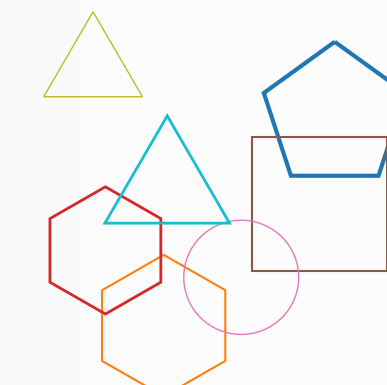[{"shape": "pentagon", "thickness": 3, "radius": 0.96, "center": [0.864, 0.699]}, {"shape": "hexagon", "thickness": 1.5, "radius": 0.92, "center": [0.422, 0.154]}, {"shape": "hexagon", "thickness": 2, "radius": 0.83, "center": [0.272, 0.35]}, {"shape": "square", "thickness": 1.5, "radius": 0.87, "center": [0.824, 0.47]}, {"shape": "circle", "thickness": 1, "radius": 0.74, "center": [0.623, 0.28]}, {"shape": "triangle", "thickness": 1, "radius": 0.74, "center": [0.24, 0.822]}, {"shape": "triangle", "thickness": 2, "radius": 0.93, "center": [0.432, 0.513]}]